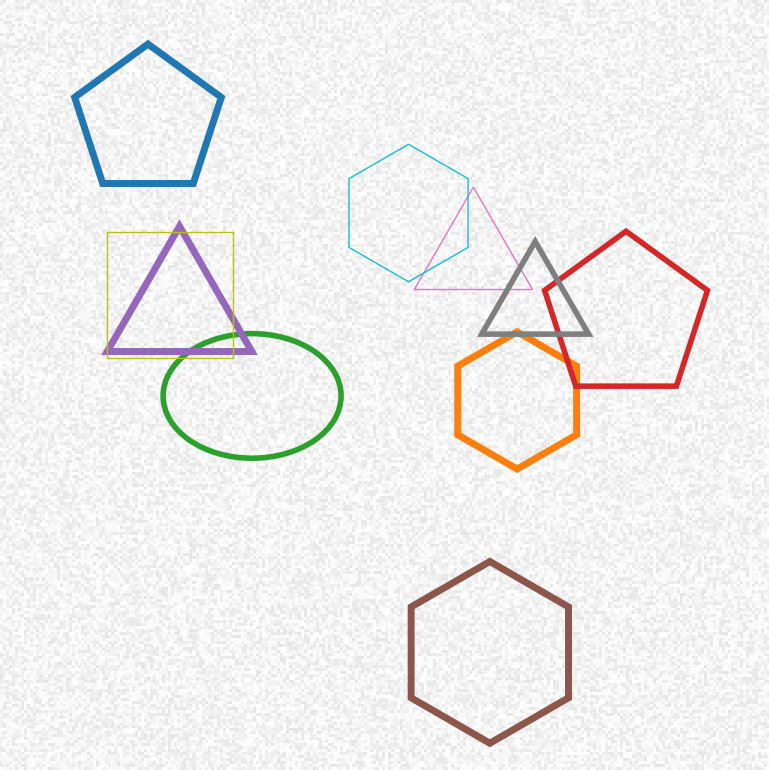[{"shape": "pentagon", "thickness": 2.5, "radius": 0.5, "center": [0.192, 0.843]}, {"shape": "hexagon", "thickness": 2.5, "radius": 0.45, "center": [0.672, 0.48]}, {"shape": "oval", "thickness": 2, "radius": 0.58, "center": [0.327, 0.486]}, {"shape": "pentagon", "thickness": 2, "radius": 0.56, "center": [0.813, 0.588]}, {"shape": "triangle", "thickness": 2.5, "radius": 0.54, "center": [0.233, 0.598]}, {"shape": "hexagon", "thickness": 2.5, "radius": 0.59, "center": [0.636, 0.153]}, {"shape": "triangle", "thickness": 0.5, "radius": 0.44, "center": [0.615, 0.668]}, {"shape": "triangle", "thickness": 2, "radius": 0.4, "center": [0.695, 0.606]}, {"shape": "square", "thickness": 0.5, "radius": 0.41, "center": [0.22, 0.617]}, {"shape": "hexagon", "thickness": 0.5, "radius": 0.45, "center": [0.531, 0.723]}]